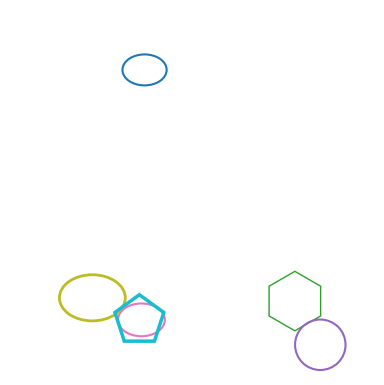[{"shape": "oval", "thickness": 1.5, "radius": 0.29, "center": [0.375, 0.818]}, {"shape": "hexagon", "thickness": 1, "radius": 0.39, "center": [0.766, 0.218]}, {"shape": "circle", "thickness": 1.5, "radius": 0.33, "center": [0.832, 0.105]}, {"shape": "oval", "thickness": 1.5, "radius": 0.3, "center": [0.367, 0.169]}, {"shape": "oval", "thickness": 2, "radius": 0.43, "center": [0.24, 0.226]}, {"shape": "pentagon", "thickness": 2.5, "radius": 0.33, "center": [0.362, 0.168]}]